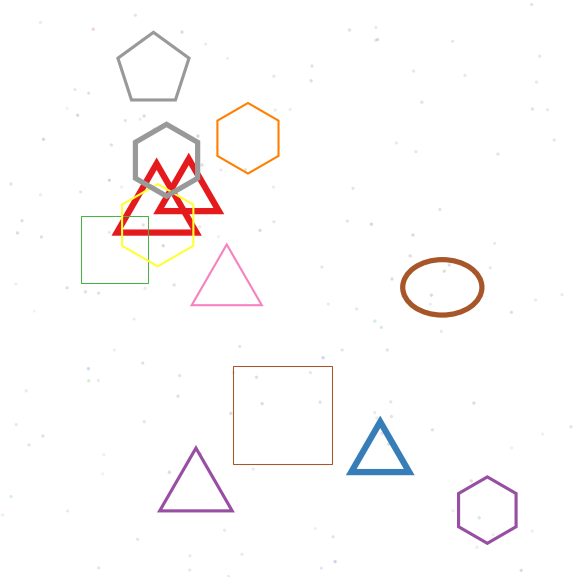[{"shape": "triangle", "thickness": 3, "radius": 0.4, "center": [0.271, 0.636]}, {"shape": "triangle", "thickness": 3, "radius": 0.3, "center": [0.327, 0.664]}, {"shape": "triangle", "thickness": 3, "radius": 0.29, "center": [0.658, 0.211]}, {"shape": "square", "thickness": 0.5, "radius": 0.29, "center": [0.198, 0.568]}, {"shape": "triangle", "thickness": 1.5, "radius": 0.36, "center": [0.339, 0.151]}, {"shape": "hexagon", "thickness": 1.5, "radius": 0.29, "center": [0.844, 0.116]}, {"shape": "hexagon", "thickness": 1, "radius": 0.31, "center": [0.429, 0.76]}, {"shape": "hexagon", "thickness": 1, "radius": 0.36, "center": [0.273, 0.609]}, {"shape": "oval", "thickness": 2.5, "radius": 0.34, "center": [0.766, 0.502]}, {"shape": "square", "thickness": 0.5, "radius": 0.43, "center": [0.49, 0.28]}, {"shape": "triangle", "thickness": 1, "radius": 0.35, "center": [0.393, 0.506]}, {"shape": "pentagon", "thickness": 1.5, "radius": 0.32, "center": [0.266, 0.878]}, {"shape": "hexagon", "thickness": 2.5, "radius": 0.31, "center": [0.288, 0.722]}]